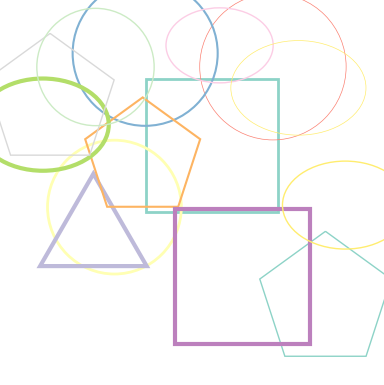[{"shape": "square", "thickness": 2, "radius": 0.86, "center": [0.551, 0.622]}, {"shape": "pentagon", "thickness": 1, "radius": 0.9, "center": [0.845, 0.22]}, {"shape": "circle", "thickness": 2, "radius": 0.87, "center": [0.297, 0.462]}, {"shape": "triangle", "thickness": 3, "radius": 0.8, "center": [0.243, 0.389]}, {"shape": "circle", "thickness": 0.5, "radius": 0.95, "center": [0.709, 0.827]}, {"shape": "circle", "thickness": 1.5, "radius": 0.94, "center": [0.377, 0.862]}, {"shape": "pentagon", "thickness": 1.5, "radius": 0.79, "center": [0.371, 0.59]}, {"shape": "oval", "thickness": 3, "radius": 0.86, "center": [0.111, 0.676]}, {"shape": "oval", "thickness": 1, "radius": 0.7, "center": [0.57, 0.882]}, {"shape": "pentagon", "thickness": 1, "radius": 0.87, "center": [0.13, 0.738]}, {"shape": "square", "thickness": 3, "radius": 0.88, "center": [0.63, 0.282]}, {"shape": "circle", "thickness": 1, "radius": 0.76, "center": [0.248, 0.826]}, {"shape": "oval", "thickness": 0.5, "radius": 0.88, "center": [0.775, 0.772]}, {"shape": "oval", "thickness": 1, "radius": 0.82, "center": [0.897, 0.467]}]